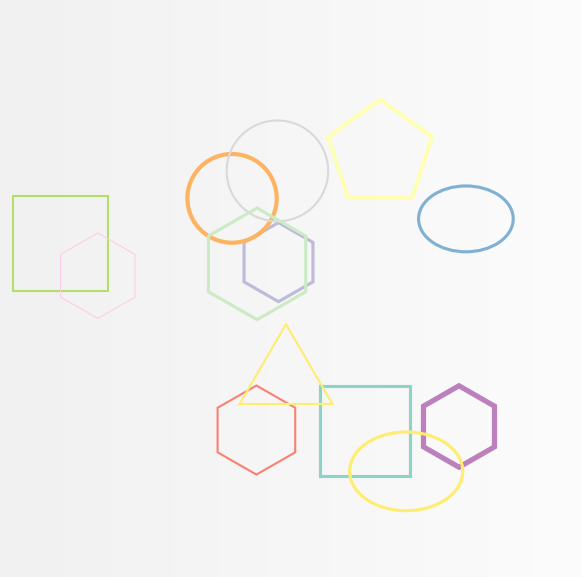[{"shape": "square", "thickness": 1.5, "radius": 0.39, "center": [0.629, 0.253]}, {"shape": "pentagon", "thickness": 2, "radius": 0.47, "center": [0.654, 0.733]}, {"shape": "hexagon", "thickness": 1.5, "radius": 0.34, "center": [0.479, 0.545]}, {"shape": "hexagon", "thickness": 1, "radius": 0.39, "center": [0.441, 0.254]}, {"shape": "oval", "thickness": 1.5, "radius": 0.41, "center": [0.802, 0.62]}, {"shape": "circle", "thickness": 2, "radius": 0.38, "center": [0.399, 0.656]}, {"shape": "square", "thickness": 1, "radius": 0.41, "center": [0.104, 0.577]}, {"shape": "hexagon", "thickness": 0.5, "radius": 0.37, "center": [0.168, 0.522]}, {"shape": "circle", "thickness": 1, "radius": 0.44, "center": [0.477, 0.703]}, {"shape": "hexagon", "thickness": 2.5, "radius": 0.35, "center": [0.79, 0.261]}, {"shape": "hexagon", "thickness": 1.5, "radius": 0.48, "center": [0.442, 0.542]}, {"shape": "oval", "thickness": 1.5, "radius": 0.49, "center": [0.699, 0.183]}, {"shape": "triangle", "thickness": 1, "radius": 0.46, "center": [0.492, 0.346]}]